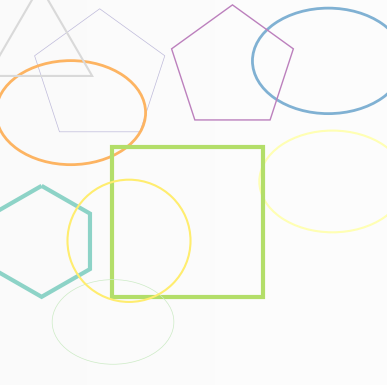[{"shape": "hexagon", "thickness": 3, "radius": 0.72, "center": [0.107, 0.373]}, {"shape": "oval", "thickness": 1.5, "radius": 0.94, "center": [0.858, 0.529]}, {"shape": "pentagon", "thickness": 0.5, "radius": 0.88, "center": [0.257, 0.801]}, {"shape": "oval", "thickness": 2, "radius": 0.98, "center": [0.847, 0.842]}, {"shape": "oval", "thickness": 2, "radius": 0.97, "center": [0.183, 0.707]}, {"shape": "square", "thickness": 3, "radius": 0.97, "center": [0.484, 0.423]}, {"shape": "triangle", "thickness": 1.5, "radius": 0.78, "center": [0.103, 0.881]}, {"shape": "pentagon", "thickness": 1, "radius": 0.83, "center": [0.6, 0.822]}, {"shape": "oval", "thickness": 0.5, "radius": 0.79, "center": [0.292, 0.164]}, {"shape": "circle", "thickness": 1.5, "radius": 0.79, "center": [0.333, 0.375]}]